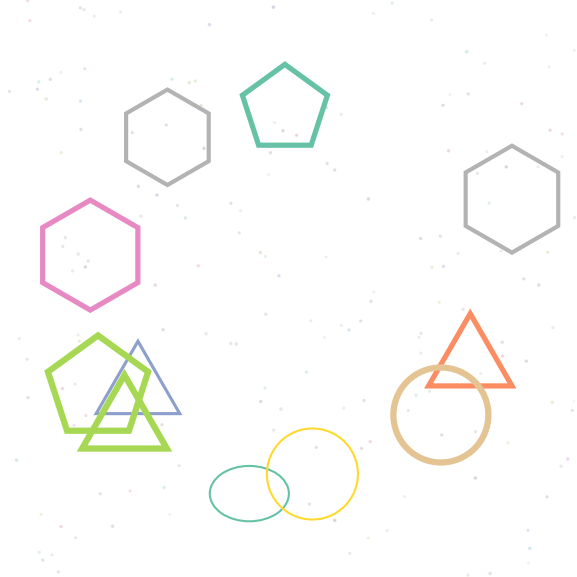[{"shape": "pentagon", "thickness": 2.5, "radius": 0.39, "center": [0.493, 0.81]}, {"shape": "oval", "thickness": 1, "radius": 0.34, "center": [0.432, 0.144]}, {"shape": "triangle", "thickness": 2.5, "radius": 0.42, "center": [0.814, 0.373]}, {"shape": "triangle", "thickness": 1.5, "radius": 0.42, "center": [0.239, 0.325]}, {"shape": "hexagon", "thickness": 2.5, "radius": 0.48, "center": [0.156, 0.557]}, {"shape": "pentagon", "thickness": 3, "radius": 0.46, "center": [0.17, 0.327]}, {"shape": "triangle", "thickness": 3, "radius": 0.42, "center": [0.216, 0.265]}, {"shape": "circle", "thickness": 1, "radius": 0.39, "center": [0.541, 0.178]}, {"shape": "circle", "thickness": 3, "radius": 0.41, "center": [0.763, 0.281]}, {"shape": "hexagon", "thickness": 2, "radius": 0.46, "center": [0.886, 0.654]}, {"shape": "hexagon", "thickness": 2, "radius": 0.41, "center": [0.29, 0.761]}]